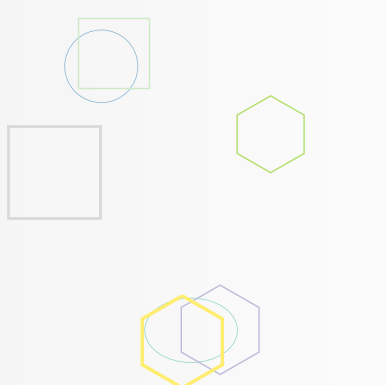[{"shape": "oval", "thickness": 0.5, "radius": 0.6, "center": [0.493, 0.142]}, {"shape": "hexagon", "thickness": 1, "radius": 0.58, "center": [0.568, 0.143]}, {"shape": "circle", "thickness": 0.5, "radius": 0.47, "center": [0.261, 0.828]}, {"shape": "hexagon", "thickness": 1, "radius": 0.5, "center": [0.698, 0.651]}, {"shape": "square", "thickness": 2, "radius": 0.59, "center": [0.14, 0.553]}, {"shape": "square", "thickness": 1, "radius": 0.46, "center": [0.292, 0.863]}, {"shape": "hexagon", "thickness": 2.5, "radius": 0.6, "center": [0.47, 0.112]}]